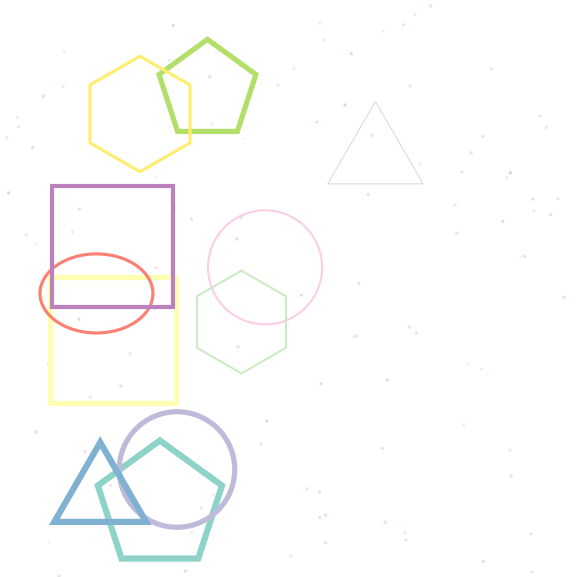[{"shape": "pentagon", "thickness": 3, "radius": 0.57, "center": [0.277, 0.123]}, {"shape": "square", "thickness": 2.5, "radius": 0.55, "center": [0.196, 0.41]}, {"shape": "circle", "thickness": 2.5, "radius": 0.5, "center": [0.306, 0.186]}, {"shape": "oval", "thickness": 1.5, "radius": 0.49, "center": [0.167, 0.491]}, {"shape": "triangle", "thickness": 3, "radius": 0.46, "center": [0.174, 0.141]}, {"shape": "pentagon", "thickness": 2.5, "radius": 0.44, "center": [0.359, 0.843]}, {"shape": "circle", "thickness": 1, "radius": 0.49, "center": [0.459, 0.536]}, {"shape": "triangle", "thickness": 0.5, "radius": 0.48, "center": [0.65, 0.728]}, {"shape": "square", "thickness": 2, "radius": 0.52, "center": [0.195, 0.572]}, {"shape": "hexagon", "thickness": 1, "radius": 0.45, "center": [0.418, 0.442]}, {"shape": "hexagon", "thickness": 1.5, "radius": 0.5, "center": [0.242, 0.802]}]